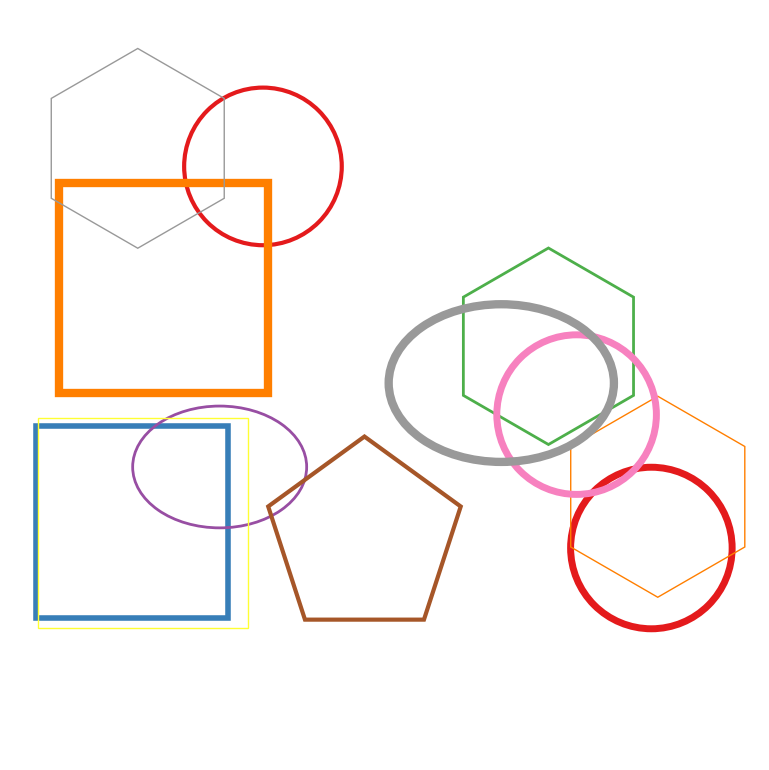[{"shape": "circle", "thickness": 1.5, "radius": 0.51, "center": [0.342, 0.784]}, {"shape": "circle", "thickness": 2.5, "radius": 0.52, "center": [0.846, 0.288]}, {"shape": "square", "thickness": 2, "radius": 0.62, "center": [0.171, 0.322]}, {"shape": "hexagon", "thickness": 1, "radius": 0.64, "center": [0.712, 0.55]}, {"shape": "oval", "thickness": 1, "radius": 0.56, "center": [0.285, 0.394]}, {"shape": "square", "thickness": 3, "radius": 0.68, "center": [0.213, 0.626]}, {"shape": "hexagon", "thickness": 0.5, "radius": 0.65, "center": [0.854, 0.355]}, {"shape": "square", "thickness": 0.5, "radius": 0.68, "center": [0.186, 0.321]}, {"shape": "pentagon", "thickness": 1.5, "radius": 0.66, "center": [0.473, 0.302]}, {"shape": "circle", "thickness": 2.5, "radius": 0.52, "center": [0.749, 0.462]}, {"shape": "hexagon", "thickness": 0.5, "radius": 0.65, "center": [0.179, 0.807]}, {"shape": "oval", "thickness": 3, "radius": 0.73, "center": [0.651, 0.503]}]